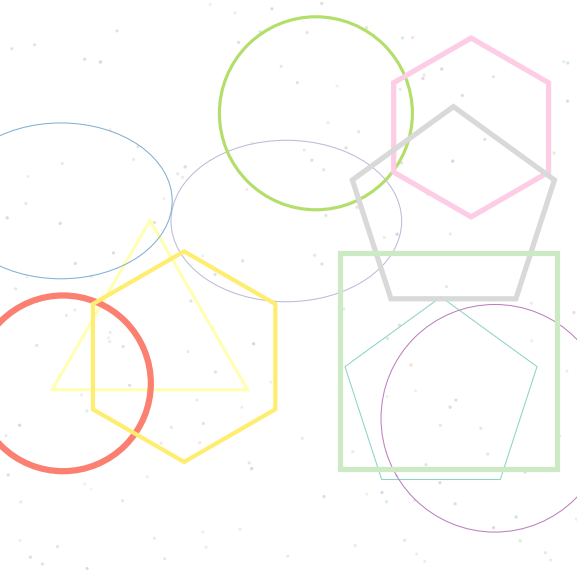[{"shape": "pentagon", "thickness": 0.5, "radius": 0.87, "center": [0.764, 0.31]}, {"shape": "triangle", "thickness": 1.5, "radius": 0.98, "center": [0.26, 0.422]}, {"shape": "oval", "thickness": 0.5, "radius": 1.0, "center": [0.496, 0.616]}, {"shape": "circle", "thickness": 3, "radius": 0.76, "center": [0.109, 0.335]}, {"shape": "oval", "thickness": 0.5, "radius": 0.96, "center": [0.105, 0.651]}, {"shape": "circle", "thickness": 1.5, "radius": 0.84, "center": [0.547, 0.803]}, {"shape": "hexagon", "thickness": 2.5, "radius": 0.77, "center": [0.816, 0.778]}, {"shape": "pentagon", "thickness": 2.5, "radius": 0.92, "center": [0.785, 0.631]}, {"shape": "circle", "thickness": 0.5, "radius": 0.99, "center": [0.857, 0.275]}, {"shape": "square", "thickness": 2.5, "radius": 0.94, "center": [0.776, 0.374]}, {"shape": "hexagon", "thickness": 2, "radius": 0.91, "center": [0.319, 0.382]}]